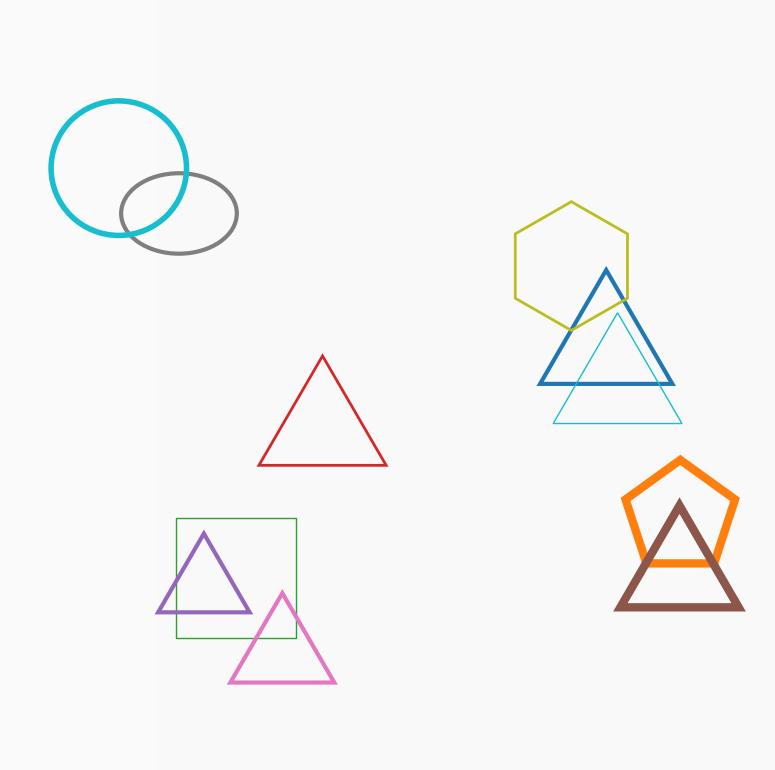[{"shape": "triangle", "thickness": 1.5, "radius": 0.49, "center": [0.782, 0.551]}, {"shape": "pentagon", "thickness": 3, "radius": 0.37, "center": [0.878, 0.328]}, {"shape": "square", "thickness": 0.5, "radius": 0.39, "center": [0.304, 0.25]}, {"shape": "triangle", "thickness": 1, "radius": 0.47, "center": [0.416, 0.443]}, {"shape": "triangle", "thickness": 1.5, "radius": 0.34, "center": [0.263, 0.239]}, {"shape": "triangle", "thickness": 3, "radius": 0.44, "center": [0.877, 0.255]}, {"shape": "triangle", "thickness": 1.5, "radius": 0.39, "center": [0.364, 0.152]}, {"shape": "oval", "thickness": 1.5, "radius": 0.37, "center": [0.231, 0.723]}, {"shape": "hexagon", "thickness": 1, "radius": 0.42, "center": [0.737, 0.654]}, {"shape": "circle", "thickness": 2, "radius": 0.44, "center": [0.153, 0.782]}, {"shape": "triangle", "thickness": 0.5, "radius": 0.48, "center": [0.797, 0.498]}]